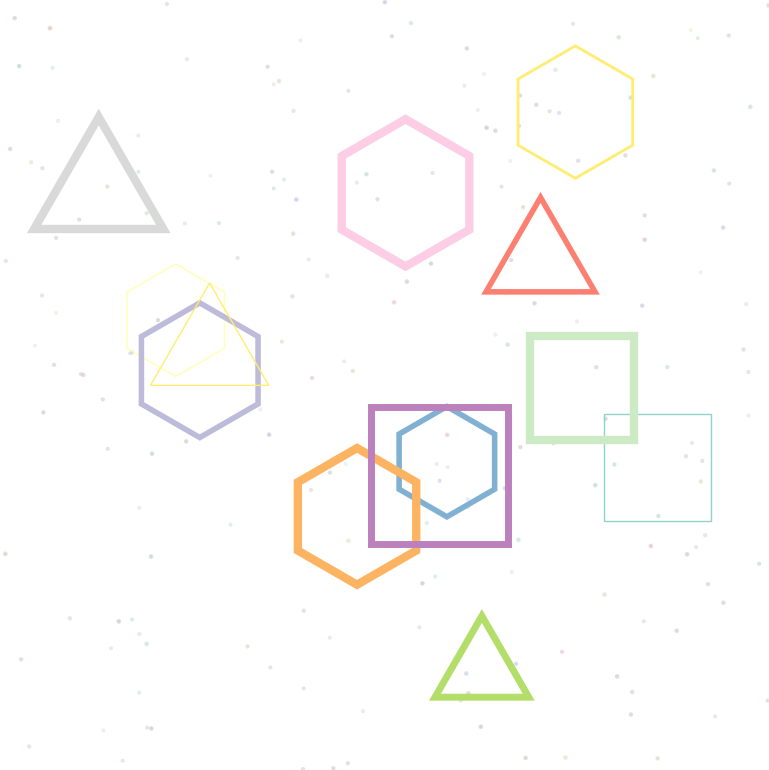[{"shape": "square", "thickness": 0.5, "radius": 0.35, "center": [0.854, 0.393]}, {"shape": "hexagon", "thickness": 0.5, "radius": 0.37, "center": [0.228, 0.584]}, {"shape": "hexagon", "thickness": 2, "radius": 0.44, "center": [0.259, 0.519]}, {"shape": "triangle", "thickness": 2, "radius": 0.41, "center": [0.702, 0.662]}, {"shape": "hexagon", "thickness": 2, "radius": 0.36, "center": [0.58, 0.4]}, {"shape": "hexagon", "thickness": 3, "radius": 0.44, "center": [0.464, 0.329]}, {"shape": "triangle", "thickness": 2.5, "radius": 0.35, "center": [0.626, 0.13]}, {"shape": "hexagon", "thickness": 3, "radius": 0.48, "center": [0.527, 0.75]}, {"shape": "triangle", "thickness": 3, "radius": 0.48, "center": [0.128, 0.751]}, {"shape": "square", "thickness": 2.5, "radius": 0.45, "center": [0.571, 0.383]}, {"shape": "square", "thickness": 3, "radius": 0.34, "center": [0.756, 0.496]}, {"shape": "hexagon", "thickness": 1, "radius": 0.43, "center": [0.747, 0.854]}, {"shape": "triangle", "thickness": 0.5, "radius": 0.44, "center": [0.272, 0.544]}]